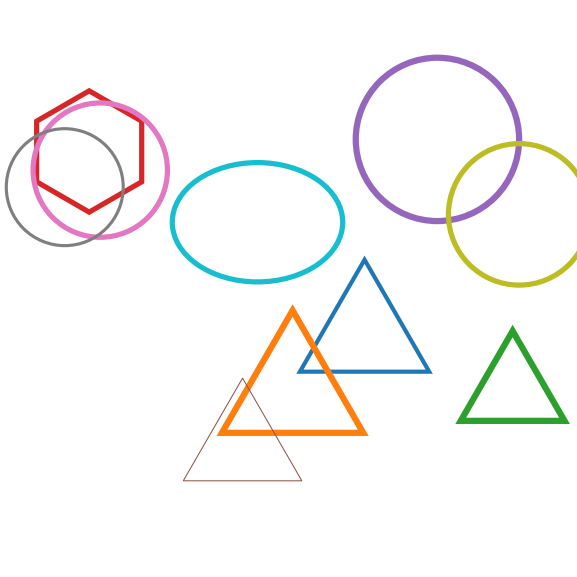[{"shape": "triangle", "thickness": 2, "radius": 0.65, "center": [0.631, 0.42]}, {"shape": "triangle", "thickness": 3, "radius": 0.71, "center": [0.507, 0.32]}, {"shape": "triangle", "thickness": 3, "radius": 0.52, "center": [0.888, 0.322]}, {"shape": "hexagon", "thickness": 2.5, "radius": 0.53, "center": [0.154, 0.737]}, {"shape": "circle", "thickness": 3, "radius": 0.71, "center": [0.757, 0.758]}, {"shape": "triangle", "thickness": 0.5, "radius": 0.59, "center": [0.42, 0.226]}, {"shape": "circle", "thickness": 2.5, "radius": 0.58, "center": [0.174, 0.705]}, {"shape": "circle", "thickness": 1.5, "radius": 0.51, "center": [0.112, 0.675]}, {"shape": "circle", "thickness": 2.5, "radius": 0.61, "center": [0.899, 0.628]}, {"shape": "oval", "thickness": 2.5, "radius": 0.74, "center": [0.446, 0.614]}]